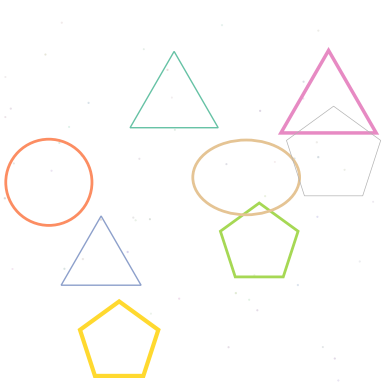[{"shape": "triangle", "thickness": 1, "radius": 0.66, "center": [0.452, 0.734]}, {"shape": "circle", "thickness": 2, "radius": 0.56, "center": [0.127, 0.526]}, {"shape": "triangle", "thickness": 1, "radius": 0.6, "center": [0.263, 0.319]}, {"shape": "triangle", "thickness": 2.5, "radius": 0.71, "center": [0.853, 0.726]}, {"shape": "pentagon", "thickness": 2, "radius": 0.53, "center": [0.673, 0.367]}, {"shape": "pentagon", "thickness": 3, "radius": 0.53, "center": [0.309, 0.11]}, {"shape": "oval", "thickness": 2, "radius": 0.69, "center": [0.639, 0.539]}, {"shape": "pentagon", "thickness": 0.5, "radius": 0.64, "center": [0.866, 0.595]}]